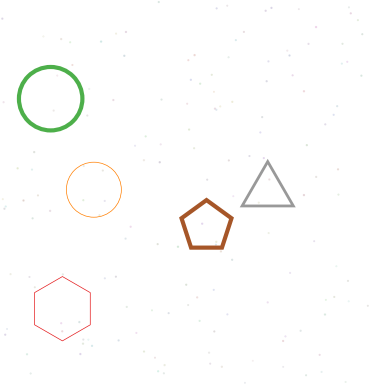[{"shape": "hexagon", "thickness": 0.5, "radius": 0.42, "center": [0.162, 0.198]}, {"shape": "circle", "thickness": 3, "radius": 0.41, "center": [0.132, 0.744]}, {"shape": "circle", "thickness": 0.5, "radius": 0.36, "center": [0.244, 0.507]}, {"shape": "pentagon", "thickness": 3, "radius": 0.34, "center": [0.536, 0.412]}, {"shape": "triangle", "thickness": 2, "radius": 0.38, "center": [0.695, 0.503]}]